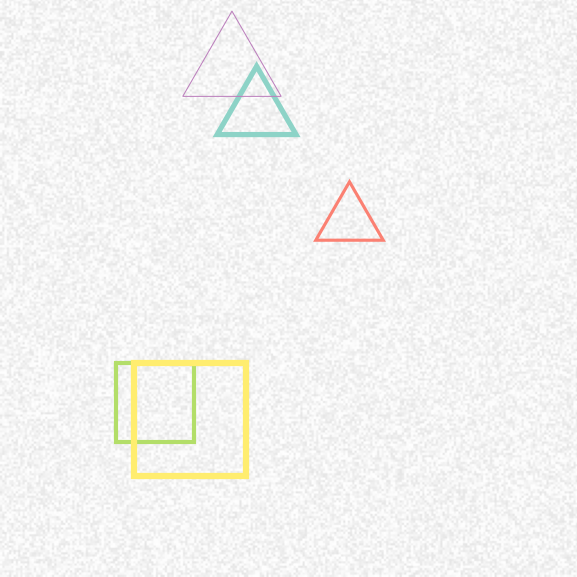[{"shape": "triangle", "thickness": 2.5, "radius": 0.39, "center": [0.444, 0.806]}, {"shape": "triangle", "thickness": 1.5, "radius": 0.34, "center": [0.605, 0.617]}, {"shape": "square", "thickness": 2, "radius": 0.34, "center": [0.268, 0.302]}, {"shape": "triangle", "thickness": 0.5, "radius": 0.49, "center": [0.402, 0.881]}, {"shape": "square", "thickness": 3, "radius": 0.49, "center": [0.329, 0.273]}]